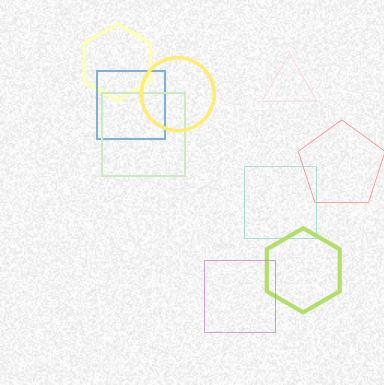[{"shape": "square", "thickness": 0.5, "radius": 0.47, "center": [0.727, 0.476]}, {"shape": "hexagon", "thickness": 2.5, "radius": 0.5, "center": [0.305, 0.838]}, {"shape": "pentagon", "thickness": 0.5, "radius": 0.59, "center": [0.888, 0.57]}, {"shape": "square", "thickness": 1.5, "radius": 0.44, "center": [0.34, 0.727]}, {"shape": "hexagon", "thickness": 3, "radius": 0.55, "center": [0.788, 0.298]}, {"shape": "triangle", "thickness": 0.5, "radius": 0.41, "center": [0.752, 0.778]}, {"shape": "square", "thickness": 0.5, "radius": 0.46, "center": [0.621, 0.231]}, {"shape": "square", "thickness": 1.5, "radius": 0.54, "center": [0.373, 0.65]}, {"shape": "circle", "thickness": 2.5, "radius": 0.47, "center": [0.462, 0.756]}]